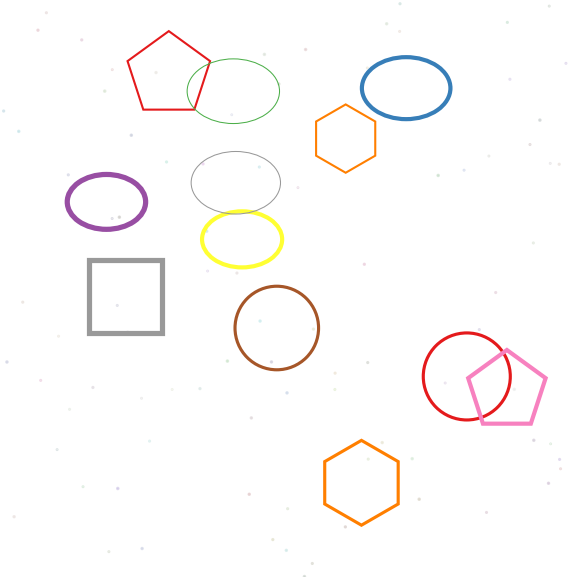[{"shape": "pentagon", "thickness": 1, "radius": 0.38, "center": [0.292, 0.87]}, {"shape": "circle", "thickness": 1.5, "radius": 0.38, "center": [0.808, 0.347]}, {"shape": "oval", "thickness": 2, "radius": 0.38, "center": [0.703, 0.846]}, {"shape": "oval", "thickness": 0.5, "radius": 0.4, "center": [0.404, 0.841]}, {"shape": "oval", "thickness": 2.5, "radius": 0.34, "center": [0.184, 0.65]}, {"shape": "hexagon", "thickness": 1, "radius": 0.3, "center": [0.599, 0.759]}, {"shape": "hexagon", "thickness": 1.5, "radius": 0.37, "center": [0.626, 0.163]}, {"shape": "oval", "thickness": 2, "radius": 0.35, "center": [0.419, 0.585]}, {"shape": "circle", "thickness": 1.5, "radius": 0.36, "center": [0.479, 0.431]}, {"shape": "pentagon", "thickness": 2, "radius": 0.35, "center": [0.878, 0.323]}, {"shape": "oval", "thickness": 0.5, "radius": 0.39, "center": [0.408, 0.683]}, {"shape": "square", "thickness": 2.5, "radius": 0.31, "center": [0.218, 0.486]}]